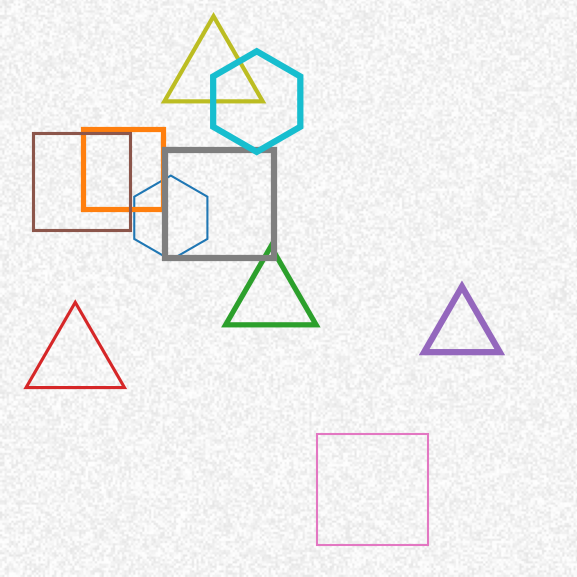[{"shape": "hexagon", "thickness": 1, "radius": 0.37, "center": [0.296, 0.622]}, {"shape": "square", "thickness": 2.5, "radius": 0.35, "center": [0.213, 0.707]}, {"shape": "triangle", "thickness": 2.5, "radius": 0.45, "center": [0.469, 0.482]}, {"shape": "triangle", "thickness": 1.5, "radius": 0.49, "center": [0.13, 0.377]}, {"shape": "triangle", "thickness": 3, "radius": 0.38, "center": [0.8, 0.427]}, {"shape": "square", "thickness": 1.5, "radius": 0.42, "center": [0.141, 0.685]}, {"shape": "square", "thickness": 1, "radius": 0.48, "center": [0.646, 0.152]}, {"shape": "square", "thickness": 3, "radius": 0.47, "center": [0.38, 0.646]}, {"shape": "triangle", "thickness": 2, "radius": 0.49, "center": [0.37, 0.873]}, {"shape": "hexagon", "thickness": 3, "radius": 0.44, "center": [0.445, 0.823]}]